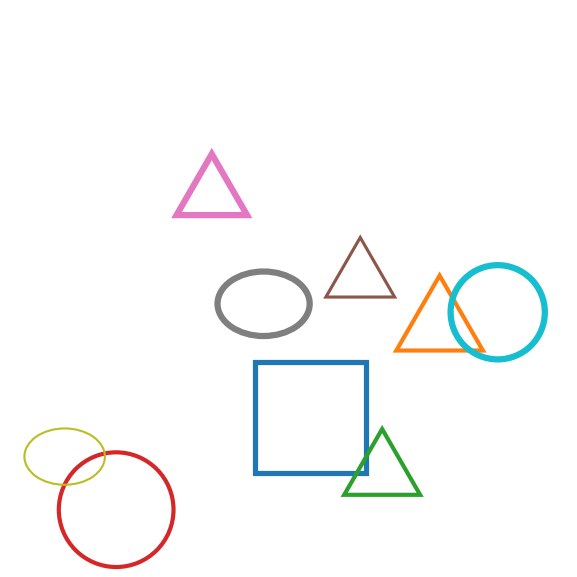[{"shape": "square", "thickness": 2.5, "radius": 0.48, "center": [0.537, 0.277]}, {"shape": "triangle", "thickness": 2, "radius": 0.43, "center": [0.761, 0.435]}, {"shape": "triangle", "thickness": 2, "radius": 0.38, "center": [0.662, 0.18]}, {"shape": "circle", "thickness": 2, "radius": 0.5, "center": [0.201, 0.117]}, {"shape": "triangle", "thickness": 1.5, "radius": 0.34, "center": [0.624, 0.519]}, {"shape": "triangle", "thickness": 3, "radius": 0.35, "center": [0.367, 0.662]}, {"shape": "oval", "thickness": 3, "radius": 0.4, "center": [0.456, 0.473]}, {"shape": "oval", "thickness": 1, "radius": 0.35, "center": [0.112, 0.208]}, {"shape": "circle", "thickness": 3, "radius": 0.41, "center": [0.862, 0.458]}]